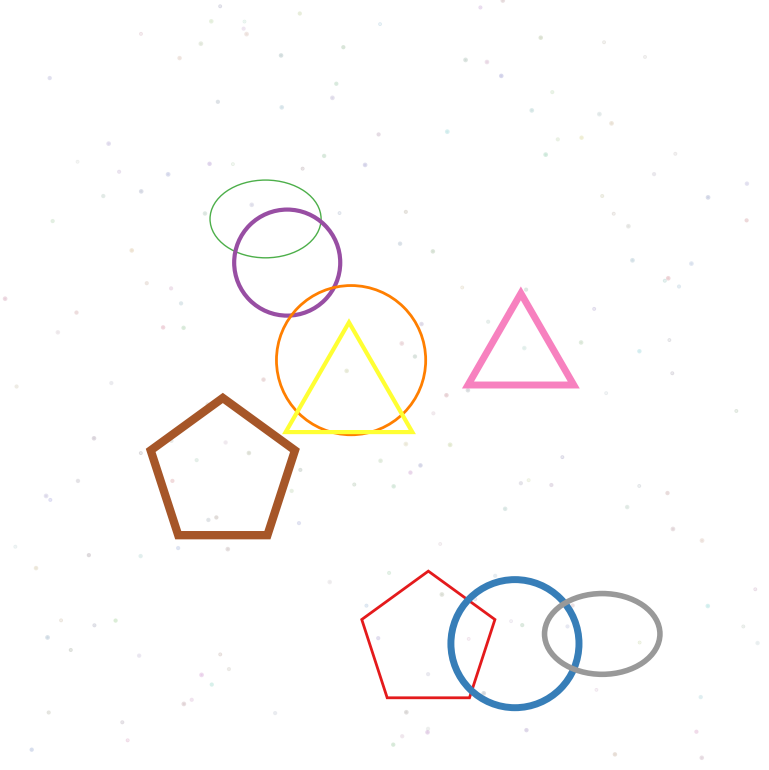[{"shape": "pentagon", "thickness": 1, "radius": 0.45, "center": [0.556, 0.167]}, {"shape": "circle", "thickness": 2.5, "radius": 0.42, "center": [0.669, 0.164]}, {"shape": "oval", "thickness": 0.5, "radius": 0.36, "center": [0.345, 0.716]}, {"shape": "circle", "thickness": 1.5, "radius": 0.34, "center": [0.373, 0.659]}, {"shape": "circle", "thickness": 1, "radius": 0.48, "center": [0.456, 0.532]}, {"shape": "triangle", "thickness": 1.5, "radius": 0.47, "center": [0.453, 0.486]}, {"shape": "pentagon", "thickness": 3, "radius": 0.49, "center": [0.289, 0.385]}, {"shape": "triangle", "thickness": 2.5, "radius": 0.4, "center": [0.676, 0.54]}, {"shape": "oval", "thickness": 2, "radius": 0.37, "center": [0.782, 0.177]}]